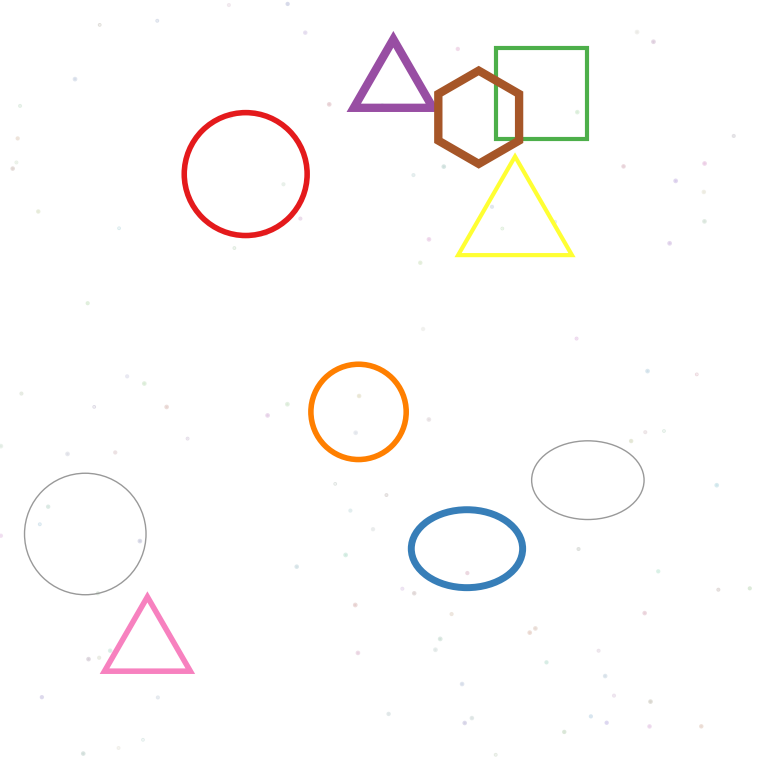[{"shape": "circle", "thickness": 2, "radius": 0.4, "center": [0.319, 0.774]}, {"shape": "oval", "thickness": 2.5, "radius": 0.36, "center": [0.606, 0.287]}, {"shape": "square", "thickness": 1.5, "radius": 0.29, "center": [0.703, 0.879]}, {"shape": "triangle", "thickness": 3, "radius": 0.3, "center": [0.511, 0.89]}, {"shape": "circle", "thickness": 2, "radius": 0.31, "center": [0.466, 0.465]}, {"shape": "triangle", "thickness": 1.5, "radius": 0.43, "center": [0.669, 0.711]}, {"shape": "hexagon", "thickness": 3, "radius": 0.3, "center": [0.622, 0.848]}, {"shape": "triangle", "thickness": 2, "radius": 0.32, "center": [0.191, 0.16]}, {"shape": "oval", "thickness": 0.5, "radius": 0.37, "center": [0.763, 0.376]}, {"shape": "circle", "thickness": 0.5, "radius": 0.39, "center": [0.111, 0.307]}]